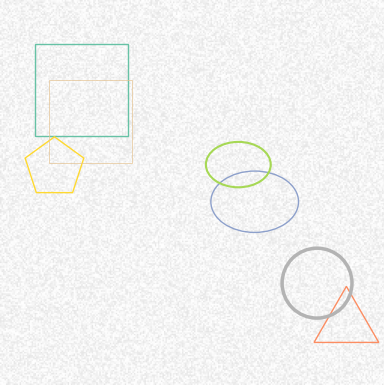[{"shape": "square", "thickness": 1, "radius": 0.6, "center": [0.212, 0.766]}, {"shape": "triangle", "thickness": 1, "radius": 0.49, "center": [0.9, 0.159]}, {"shape": "oval", "thickness": 1, "radius": 0.57, "center": [0.662, 0.476]}, {"shape": "oval", "thickness": 1.5, "radius": 0.42, "center": [0.619, 0.572]}, {"shape": "pentagon", "thickness": 1, "radius": 0.4, "center": [0.141, 0.565]}, {"shape": "square", "thickness": 0.5, "radius": 0.54, "center": [0.234, 0.685]}, {"shape": "circle", "thickness": 2.5, "radius": 0.45, "center": [0.823, 0.265]}]